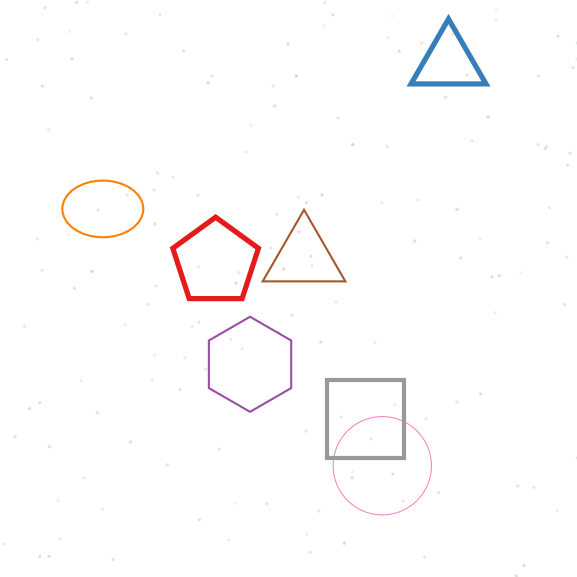[{"shape": "pentagon", "thickness": 2.5, "radius": 0.39, "center": [0.373, 0.545]}, {"shape": "triangle", "thickness": 2.5, "radius": 0.37, "center": [0.777, 0.891]}, {"shape": "hexagon", "thickness": 1, "radius": 0.41, "center": [0.433, 0.368]}, {"shape": "oval", "thickness": 1, "radius": 0.35, "center": [0.178, 0.637]}, {"shape": "triangle", "thickness": 1, "radius": 0.41, "center": [0.526, 0.553]}, {"shape": "circle", "thickness": 0.5, "radius": 0.43, "center": [0.662, 0.193]}, {"shape": "square", "thickness": 2, "radius": 0.33, "center": [0.633, 0.274]}]